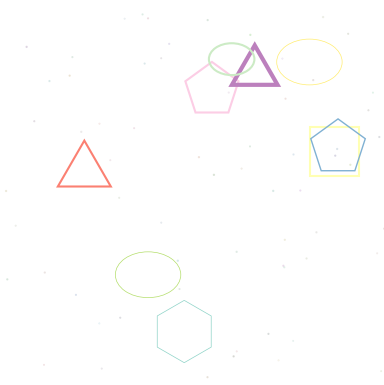[{"shape": "hexagon", "thickness": 0.5, "radius": 0.4, "center": [0.479, 0.139]}, {"shape": "square", "thickness": 1.5, "radius": 0.32, "center": [0.869, 0.607]}, {"shape": "triangle", "thickness": 1.5, "radius": 0.4, "center": [0.219, 0.555]}, {"shape": "pentagon", "thickness": 1, "radius": 0.37, "center": [0.878, 0.617]}, {"shape": "oval", "thickness": 0.5, "radius": 0.43, "center": [0.385, 0.286]}, {"shape": "pentagon", "thickness": 1.5, "radius": 0.36, "center": [0.55, 0.767]}, {"shape": "triangle", "thickness": 3, "radius": 0.34, "center": [0.662, 0.814]}, {"shape": "oval", "thickness": 1.5, "radius": 0.3, "center": [0.602, 0.846]}, {"shape": "oval", "thickness": 0.5, "radius": 0.42, "center": [0.804, 0.839]}]